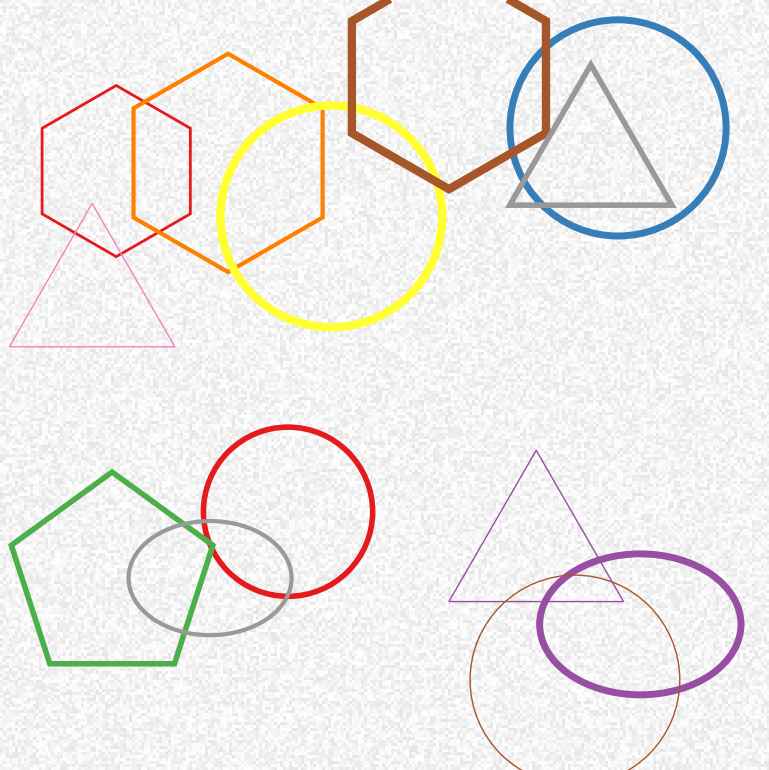[{"shape": "circle", "thickness": 2, "radius": 0.55, "center": [0.374, 0.335]}, {"shape": "hexagon", "thickness": 1, "radius": 0.56, "center": [0.151, 0.778]}, {"shape": "circle", "thickness": 2.5, "radius": 0.7, "center": [0.803, 0.834]}, {"shape": "pentagon", "thickness": 2, "radius": 0.69, "center": [0.146, 0.249]}, {"shape": "triangle", "thickness": 0.5, "radius": 0.65, "center": [0.696, 0.284]}, {"shape": "oval", "thickness": 2.5, "radius": 0.65, "center": [0.832, 0.189]}, {"shape": "hexagon", "thickness": 1.5, "radius": 0.71, "center": [0.296, 0.788]}, {"shape": "circle", "thickness": 3, "radius": 0.72, "center": [0.43, 0.719]}, {"shape": "hexagon", "thickness": 3, "radius": 0.73, "center": [0.583, 0.9]}, {"shape": "circle", "thickness": 0.5, "radius": 0.68, "center": [0.747, 0.117]}, {"shape": "triangle", "thickness": 0.5, "radius": 0.62, "center": [0.12, 0.612]}, {"shape": "triangle", "thickness": 2, "radius": 0.61, "center": [0.767, 0.794]}, {"shape": "oval", "thickness": 1.5, "radius": 0.53, "center": [0.273, 0.249]}]